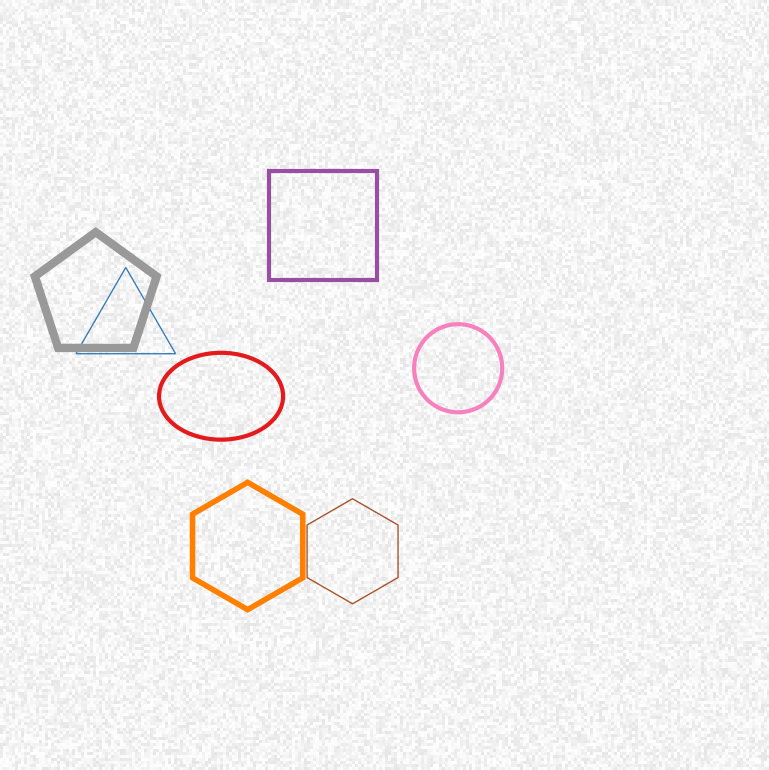[{"shape": "oval", "thickness": 1.5, "radius": 0.4, "center": [0.287, 0.485]}, {"shape": "triangle", "thickness": 0.5, "radius": 0.37, "center": [0.163, 0.578]}, {"shape": "square", "thickness": 1.5, "radius": 0.35, "center": [0.419, 0.707]}, {"shape": "hexagon", "thickness": 2, "radius": 0.41, "center": [0.322, 0.291]}, {"shape": "hexagon", "thickness": 0.5, "radius": 0.34, "center": [0.458, 0.284]}, {"shape": "circle", "thickness": 1.5, "radius": 0.29, "center": [0.595, 0.522]}, {"shape": "pentagon", "thickness": 3, "radius": 0.42, "center": [0.124, 0.615]}]